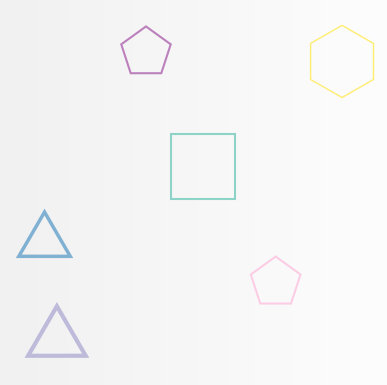[{"shape": "square", "thickness": 1.5, "radius": 0.42, "center": [0.524, 0.568]}, {"shape": "triangle", "thickness": 3, "radius": 0.43, "center": [0.147, 0.119]}, {"shape": "triangle", "thickness": 2.5, "radius": 0.38, "center": [0.115, 0.373]}, {"shape": "pentagon", "thickness": 1.5, "radius": 0.34, "center": [0.711, 0.266]}, {"shape": "pentagon", "thickness": 1.5, "radius": 0.34, "center": [0.377, 0.864]}, {"shape": "hexagon", "thickness": 1, "radius": 0.47, "center": [0.883, 0.84]}]